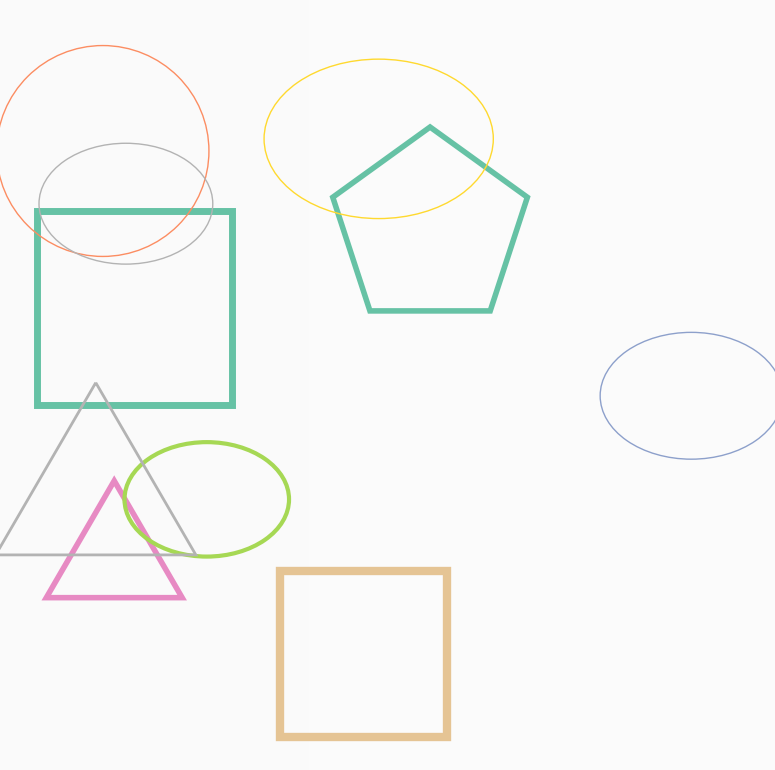[{"shape": "pentagon", "thickness": 2, "radius": 0.66, "center": [0.555, 0.703]}, {"shape": "square", "thickness": 2.5, "radius": 0.63, "center": [0.173, 0.6]}, {"shape": "circle", "thickness": 0.5, "radius": 0.68, "center": [0.133, 0.804]}, {"shape": "oval", "thickness": 0.5, "radius": 0.59, "center": [0.892, 0.486]}, {"shape": "triangle", "thickness": 2, "radius": 0.51, "center": [0.147, 0.274]}, {"shape": "oval", "thickness": 1.5, "radius": 0.53, "center": [0.267, 0.351]}, {"shape": "oval", "thickness": 0.5, "radius": 0.74, "center": [0.489, 0.82]}, {"shape": "square", "thickness": 3, "radius": 0.54, "center": [0.469, 0.151]}, {"shape": "triangle", "thickness": 1, "radius": 0.75, "center": [0.124, 0.354]}, {"shape": "oval", "thickness": 0.5, "radius": 0.56, "center": [0.162, 0.735]}]